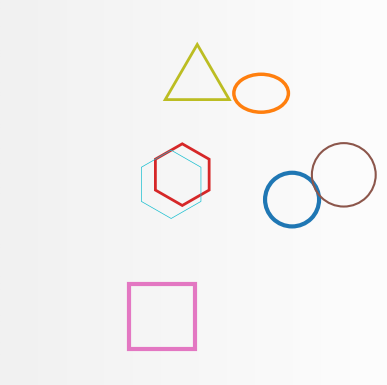[{"shape": "circle", "thickness": 3, "radius": 0.35, "center": [0.754, 0.482]}, {"shape": "oval", "thickness": 2.5, "radius": 0.35, "center": [0.674, 0.758]}, {"shape": "hexagon", "thickness": 2, "radius": 0.4, "center": [0.47, 0.546]}, {"shape": "circle", "thickness": 1.5, "radius": 0.41, "center": [0.887, 0.546]}, {"shape": "square", "thickness": 3, "radius": 0.42, "center": [0.418, 0.177]}, {"shape": "triangle", "thickness": 2, "radius": 0.48, "center": [0.509, 0.789]}, {"shape": "hexagon", "thickness": 0.5, "radius": 0.44, "center": [0.442, 0.521]}]